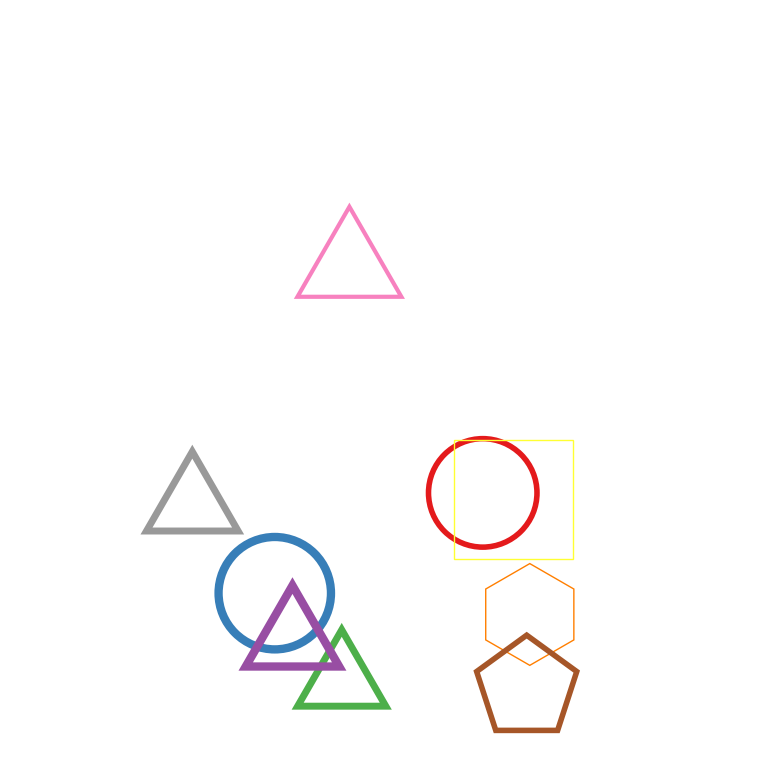[{"shape": "circle", "thickness": 2, "radius": 0.35, "center": [0.627, 0.36]}, {"shape": "circle", "thickness": 3, "radius": 0.36, "center": [0.357, 0.23]}, {"shape": "triangle", "thickness": 2.5, "radius": 0.33, "center": [0.444, 0.116]}, {"shape": "triangle", "thickness": 3, "radius": 0.35, "center": [0.38, 0.169]}, {"shape": "hexagon", "thickness": 0.5, "radius": 0.33, "center": [0.688, 0.202]}, {"shape": "square", "thickness": 0.5, "radius": 0.39, "center": [0.666, 0.351]}, {"shape": "pentagon", "thickness": 2, "radius": 0.34, "center": [0.684, 0.107]}, {"shape": "triangle", "thickness": 1.5, "radius": 0.39, "center": [0.454, 0.654]}, {"shape": "triangle", "thickness": 2.5, "radius": 0.34, "center": [0.25, 0.345]}]